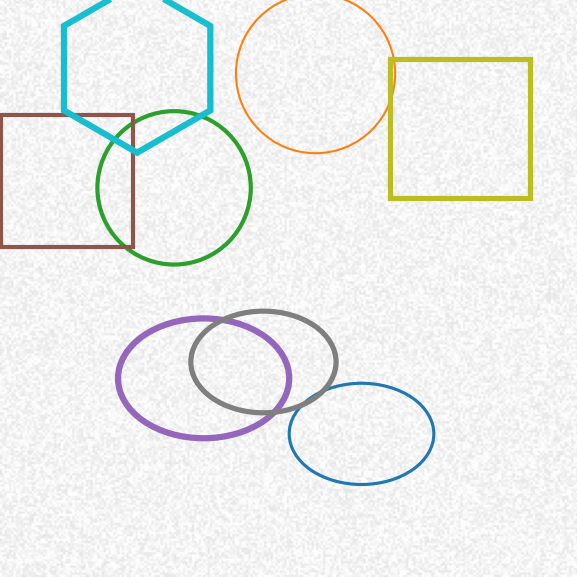[{"shape": "oval", "thickness": 1.5, "radius": 0.63, "center": [0.626, 0.248]}, {"shape": "circle", "thickness": 1, "radius": 0.69, "center": [0.546, 0.872]}, {"shape": "circle", "thickness": 2, "radius": 0.66, "center": [0.301, 0.674]}, {"shape": "oval", "thickness": 3, "radius": 0.74, "center": [0.353, 0.344]}, {"shape": "square", "thickness": 2, "radius": 0.57, "center": [0.116, 0.686]}, {"shape": "oval", "thickness": 2.5, "radius": 0.63, "center": [0.456, 0.372]}, {"shape": "square", "thickness": 2.5, "radius": 0.6, "center": [0.796, 0.776]}, {"shape": "hexagon", "thickness": 3, "radius": 0.73, "center": [0.237, 0.881]}]